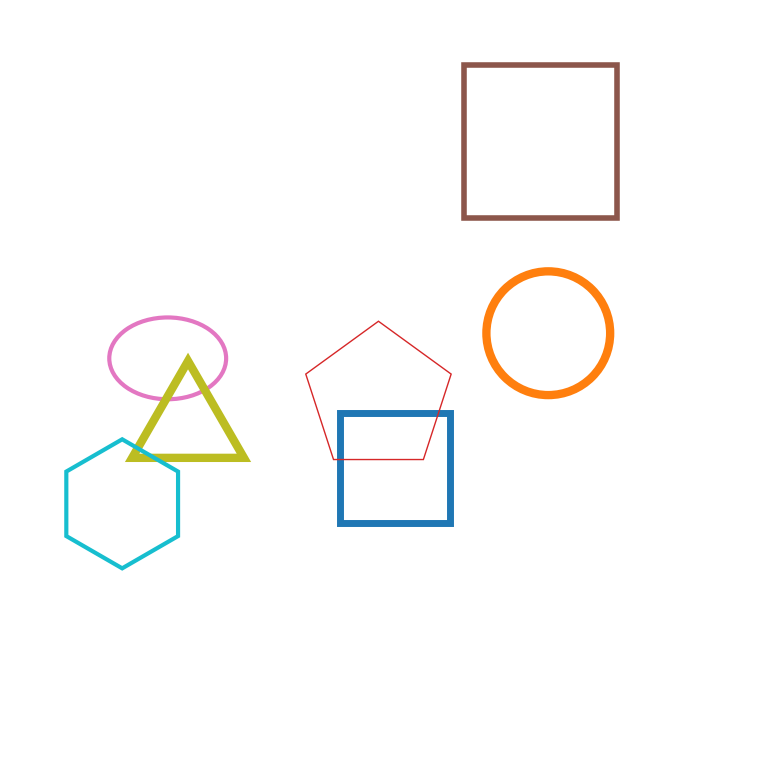[{"shape": "square", "thickness": 2.5, "radius": 0.36, "center": [0.513, 0.393]}, {"shape": "circle", "thickness": 3, "radius": 0.4, "center": [0.712, 0.567]}, {"shape": "pentagon", "thickness": 0.5, "radius": 0.5, "center": [0.492, 0.484]}, {"shape": "square", "thickness": 2, "radius": 0.49, "center": [0.702, 0.816]}, {"shape": "oval", "thickness": 1.5, "radius": 0.38, "center": [0.218, 0.535]}, {"shape": "triangle", "thickness": 3, "radius": 0.42, "center": [0.244, 0.447]}, {"shape": "hexagon", "thickness": 1.5, "radius": 0.42, "center": [0.159, 0.346]}]